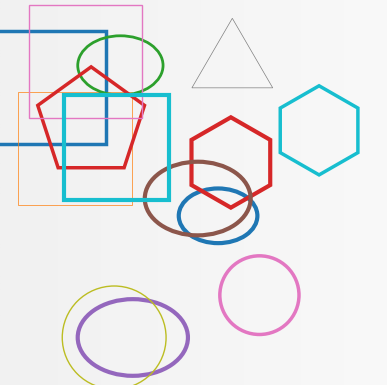[{"shape": "oval", "thickness": 3, "radius": 0.51, "center": [0.563, 0.439]}, {"shape": "square", "thickness": 2.5, "radius": 0.74, "center": [0.127, 0.773]}, {"shape": "square", "thickness": 0.5, "radius": 0.73, "center": [0.194, 0.613]}, {"shape": "oval", "thickness": 2, "radius": 0.55, "center": [0.311, 0.83]}, {"shape": "hexagon", "thickness": 3, "radius": 0.59, "center": [0.596, 0.578]}, {"shape": "pentagon", "thickness": 2.5, "radius": 0.72, "center": [0.235, 0.681]}, {"shape": "oval", "thickness": 3, "radius": 0.71, "center": [0.343, 0.123]}, {"shape": "oval", "thickness": 3, "radius": 0.68, "center": [0.51, 0.484]}, {"shape": "square", "thickness": 1, "radius": 0.73, "center": [0.22, 0.84]}, {"shape": "circle", "thickness": 2.5, "radius": 0.51, "center": [0.669, 0.233]}, {"shape": "triangle", "thickness": 0.5, "radius": 0.6, "center": [0.6, 0.832]}, {"shape": "circle", "thickness": 1, "radius": 0.67, "center": [0.295, 0.123]}, {"shape": "hexagon", "thickness": 2.5, "radius": 0.58, "center": [0.823, 0.661]}, {"shape": "square", "thickness": 3, "radius": 0.68, "center": [0.301, 0.617]}]